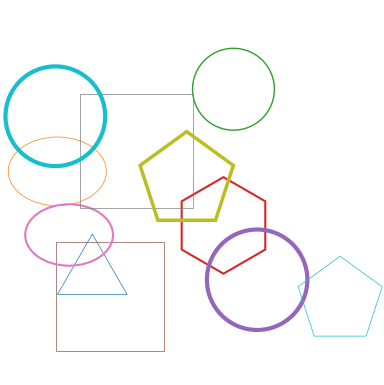[{"shape": "triangle", "thickness": 0.5, "radius": 0.52, "center": [0.24, 0.287]}, {"shape": "oval", "thickness": 0.5, "radius": 0.64, "center": [0.149, 0.555]}, {"shape": "circle", "thickness": 1, "radius": 0.53, "center": [0.606, 0.768]}, {"shape": "hexagon", "thickness": 1.5, "radius": 0.63, "center": [0.58, 0.414]}, {"shape": "circle", "thickness": 3, "radius": 0.65, "center": [0.668, 0.273]}, {"shape": "square", "thickness": 0.5, "radius": 0.7, "center": [0.286, 0.23]}, {"shape": "oval", "thickness": 1.5, "radius": 0.57, "center": [0.179, 0.39]}, {"shape": "square", "thickness": 0.5, "radius": 0.73, "center": [0.354, 0.608]}, {"shape": "pentagon", "thickness": 2.5, "radius": 0.64, "center": [0.485, 0.531]}, {"shape": "circle", "thickness": 3, "radius": 0.65, "center": [0.144, 0.698]}, {"shape": "pentagon", "thickness": 0.5, "radius": 0.57, "center": [0.884, 0.22]}]